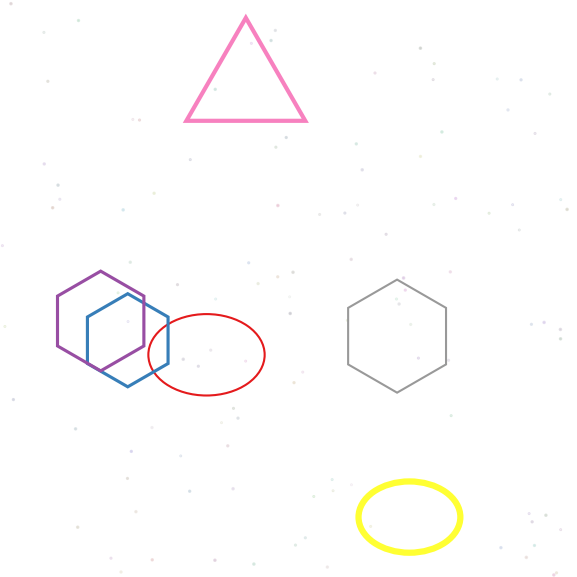[{"shape": "oval", "thickness": 1, "radius": 0.5, "center": [0.358, 0.385]}, {"shape": "hexagon", "thickness": 1.5, "radius": 0.4, "center": [0.221, 0.41]}, {"shape": "hexagon", "thickness": 1.5, "radius": 0.43, "center": [0.174, 0.443]}, {"shape": "oval", "thickness": 3, "radius": 0.44, "center": [0.709, 0.104]}, {"shape": "triangle", "thickness": 2, "radius": 0.59, "center": [0.426, 0.849]}, {"shape": "hexagon", "thickness": 1, "radius": 0.49, "center": [0.688, 0.417]}]